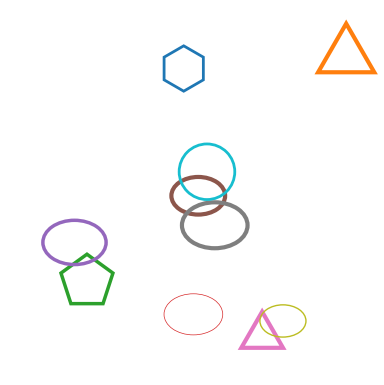[{"shape": "hexagon", "thickness": 2, "radius": 0.29, "center": [0.477, 0.822]}, {"shape": "triangle", "thickness": 3, "radius": 0.42, "center": [0.899, 0.854]}, {"shape": "pentagon", "thickness": 2.5, "radius": 0.35, "center": [0.226, 0.269]}, {"shape": "oval", "thickness": 0.5, "radius": 0.38, "center": [0.502, 0.184]}, {"shape": "oval", "thickness": 2.5, "radius": 0.41, "center": [0.193, 0.37]}, {"shape": "oval", "thickness": 3, "radius": 0.35, "center": [0.515, 0.492]}, {"shape": "triangle", "thickness": 3, "radius": 0.31, "center": [0.681, 0.128]}, {"shape": "oval", "thickness": 3, "radius": 0.43, "center": [0.558, 0.415]}, {"shape": "oval", "thickness": 1, "radius": 0.3, "center": [0.735, 0.166]}, {"shape": "circle", "thickness": 2, "radius": 0.36, "center": [0.538, 0.554]}]